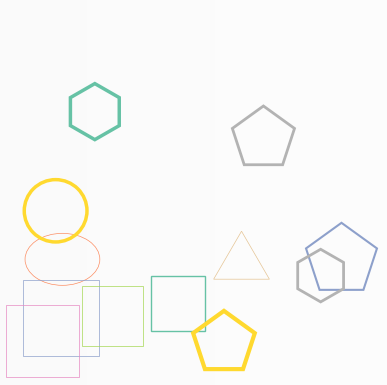[{"shape": "hexagon", "thickness": 2.5, "radius": 0.36, "center": [0.245, 0.71]}, {"shape": "square", "thickness": 1, "radius": 0.35, "center": [0.459, 0.211]}, {"shape": "oval", "thickness": 0.5, "radius": 0.48, "center": [0.161, 0.326]}, {"shape": "pentagon", "thickness": 1.5, "radius": 0.48, "center": [0.881, 0.325]}, {"shape": "square", "thickness": 0.5, "radius": 0.49, "center": [0.157, 0.173]}, {"shape": "square", "thickness": 0.5, "radius": 0.47, "center": [0.109, 0.114]}, {"shape": "square", "thickness": 0.5, "radius": 0.39, "center": [0.29, 0.178]}, {"shape": "pentagon", "thickness": 3, "radius": 0.42, "center": [0.578, 0.109]}, {"shape": "circle", "thickness": 2.5, "radius": 0.4, "center": [0.144, 0.452]}, {"shape": "triangle", "thickness": 0.5, "radius": 0.42, "center": [0.623, 0.316]}, {"shape": "hexagon", "thickness": 2, "radius": 0.34, "center": [0.827, 0.284]}, {"shape": "pentagon", "thickness": 2, "radius": 0.42, "center": [0.68, 0.64]}]